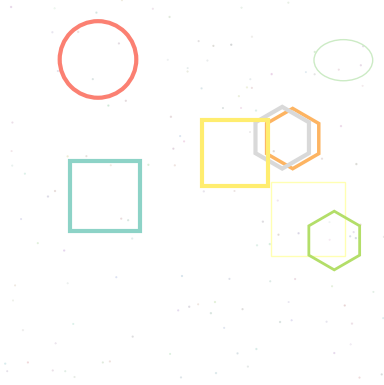[{"shape": "square", "thickness": 3, "radius": 0.45, "center": [0.272, 0.49]}, {"shape": "square", "thickness": 1, "radius": 0.48, "center": [0.8, 0.431]}, {"shape": "circle", "thickness": 3, "radius": 0.5, "center": [0.255, 0.846]}, {"shape": "hexagon", "thickness": 2.5, "radius": 0.39, "center": [0.76, 0.64]}, {"shape": "hexagon", "thickness": 2, "radius": 0.38, "center": [0.868, 0.375]}, {"shape": "hexagon", "thickness": 3, "radius": 0.4, "center": [0.733, 0.642]}, {"shape": "oval", "thickness": 1, "radius": 0.38, "center": [0.892, 0.844]}, {"shape": "square", "thickness": 3, "radius": 0.43, "center": [0.61, 0.603]}]